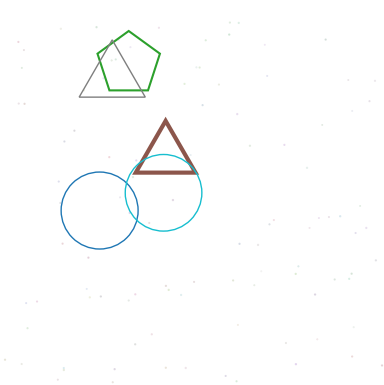[{"shape": "circle", "thickness": 1, "radius": 0.5, "center": [0.259, 0.453]}, {"shape": "pentagon", "thickness": 1.5, "radius": 0.43, "center": [0.334, 0.834]}, {"shape": "triangle", "thickness": 3, "radius": 0.45, "center": [0.43, 0.596]}, {"shape": "triangle", "thickness": 1, "radius": 0.5, "center": [0.291, 0.797]}, {"shape": "circle", "thickness": 1, "radius": 0.5, "center": [0.425, 0.499]}]